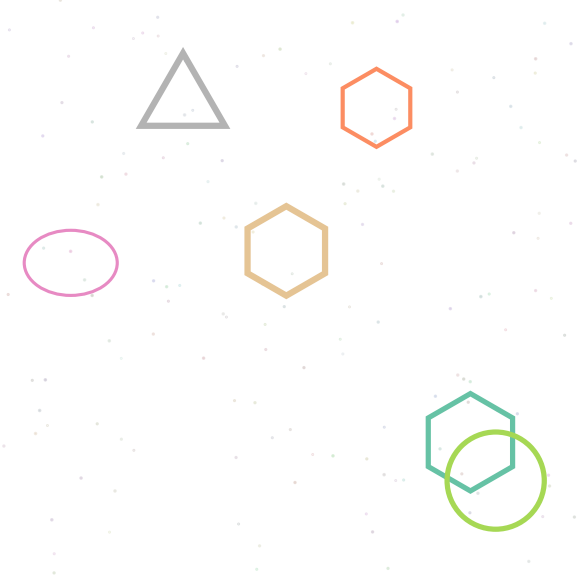[{"shape": "hexagon", "thickness": 2.5, "radius": 0.42, "center": [0.815, 0.233]}, {"shape": "hexagon", "thickness": 2, "radius": 0.34, "center": [0.652, 0.812]}, {"shape": "oval", "thickness": 1.5, "radius": 0.4, "center": [0.122, 0.544]}, {"shape": "circle", "thickness": 2.5, "radius": 0.42, "center": [0.858, 0.167]}, {"shape": "hexagon", "thickness": 3, "radius": 0.39, "center": [0.496, 0.565]}, {"shape": "triangle", "thickness": 3, "radius": 0.42, "center": [0.317, 0.823]}]